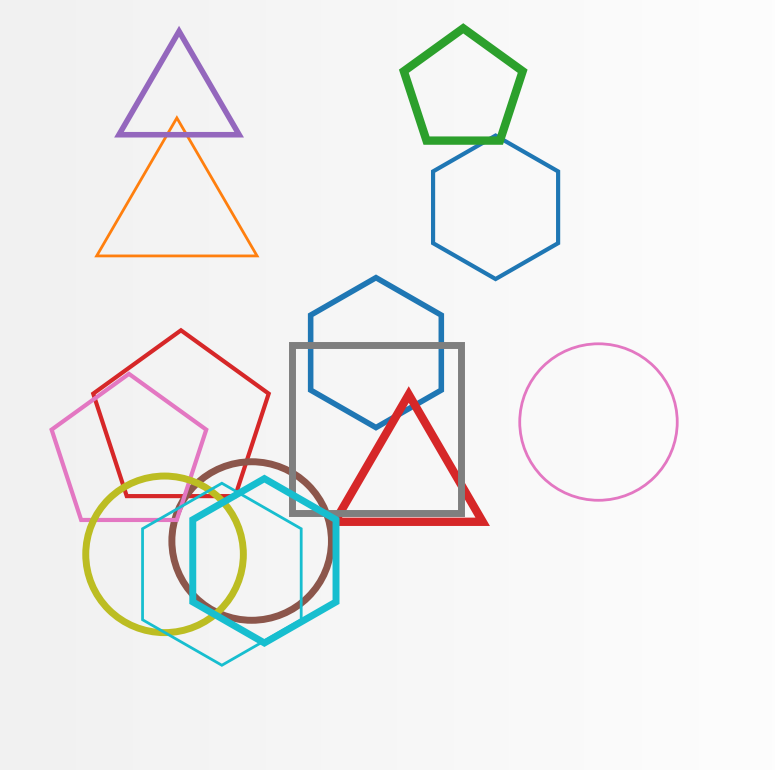[{"shape": "hexagon", "thickness": 2, "radius": 0.49, "center": [0.485, 0.542]}, {"shape": "hexagon", "thickness": 1.5, "radius": 0.47, "center": [0.639, 0.731]}, {"shape": "triangle", "thickness": 1, "radius": 0.6, "center": [0.228, 0.727]}, {"shape": "pentagon", "thickness": 3, "radius": 0.4, "center": [0.598, 0.883]}, {"shape": "pentagon", "thickness": 1.5, "radius": 0.6, "center": [0.234, 0.452]}, {"shape": "triangle", "thickness": 3, "radius": 0.55, "center": [0.527, 0.377]}, {"shape": "triangle", "thickness": 2, "radius": 0.45, "center": [0.231, 0.87]}, {"shape": "circle", "thickness": 2.5, "radius": 0.51, "center": [0.325, 0.297]}, {"shape": "pentagon", "thickness": 1.5, "radius": 0.52, "center": [0.166, 0.41]}, {"shape": "circle", "thickness": 1, "radius": 0.51, "center": [0.772, 0.452]}, {"shape": "square", "thickness": 2.5, "radius": 0.55, "center": [0.486, 0.443]}, {"shape": "circle", "thickness": 2.5, "radius": 0.51, "center": [0.212, 0.28]}, {"shape": "hexagon", "thickness": 2.5, "radius": 0.53, "center": [0.341, 0.272]}, {"shape": "hexagon", "thickness": 1, "radius": 0.59, "center": [0.286, 0.254]}]